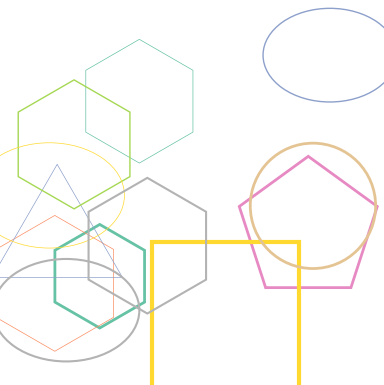[{"shape": "hexagon", "thickness": 0.5, "radius": 0.8, "center": [0.362, 0.737]}, {"shape": "hexagon", "thickness": 2, "radius": 0.67, "center": [0.259, 0.283]}, {"shape": "hexagon", "thickness": 0.5, "radius": 0.88, "center": [0.142, 0.264]}, {"shape": "oval", "thickness": 1, "radius": 0.87, "center": [0.857, 0.857]}, {"shape": "triangle", "thickness": 0.5, "radius": 0.98, "center": [0.148, 0.377]}, {"shape": "pentagon", "thickness": 2, "radius": 0.94, "center": [0.801, 0.405]}, {"shape": "hexagon", "thickness": 1, "radius": 0.84, "center": [0.192, 0.625]}, {"shape": "square", "thickness": 3, "radius": 0.95, "center": [0.585, 0.18]}, {"shape": "oval", "thickness": 0.5, "radius": 0.98, "center": [0.128, 0.492]}, {"shape": "circle", "thickness": 2, "radius": 0.81, "center": [0.813, 0.465]}, {"shape": "oval", "thickness": 1.5, "radius": 0.95, "center": [0.172, 0.194]}, {"shape": "hexagon", "thickness": 1.5, "radius": 0.88, "center": [0.383, 0.362]}]